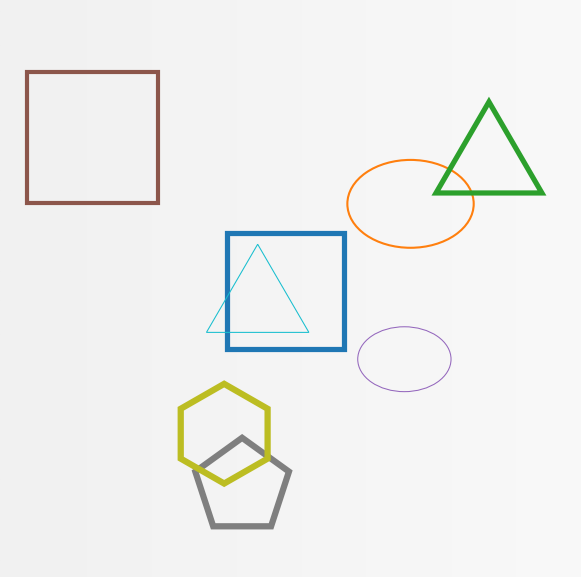[{"shape": "square", "thickness": 2.5, "radius": 0.5, "center": [0.491, 0.495]}, {"shape": "oval", "thickness": 1, "radius": 0.54, "center": [0.706, 0.646]}, {"shape": "triangle", "thickness": 2.5, "radius": 0.53, "center": [0.841, 0.718]}, {"shape": "oval", "thickness": 0.5, "radius": 0.4, "center": [0.696, 0.377]}, {"shape": "square", "thickness": 2, "radius": 0.57, "center": [0.159, 0.761]}, {"shape": "pentagon", "thickness": 3, "radius": 0.42, "center": [0.417, 0.156]}, {"shape": "hexagon", "thickness": 3, "radius": 0.43, "center": [0.386, 0.248]}, {"shape": "triangle", "thickness": 0.5, "radius": 0.51, "center": [0.443, 0.474]}]